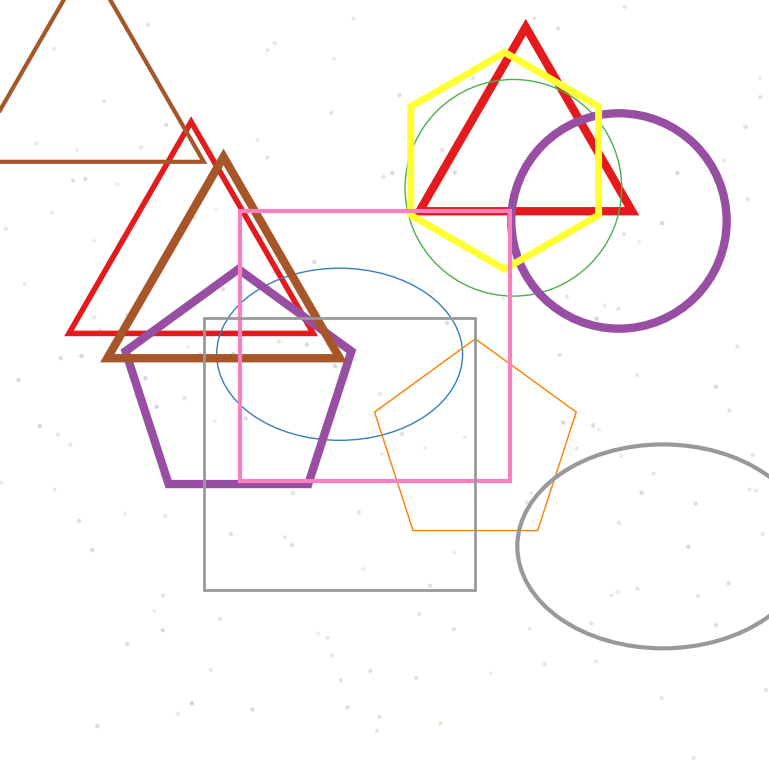[{"shape": "triangle", "thickness": 2, "radius": 0.92, "center": [0.248, 0.659]}, {"shape": "triangle", "thickness": 3, "radius": 0.8, "center": [0.683, 0.805]}, {"shape": "oval", "thickness": 0.5, "radius": 0.8, "center": [0.441, 0.54]}, {"shape": "circle", "thickness": 0.5, "radius": 0.7, "center": [0.667, 0.756]}, {"shape": "circle", "thickness": 3, "radius": 0.7, "center": [0.804, 0.713]}, {"shape": "pentagon", "thickness": 3, "radius": 0.77, "center": [0.31, 0.496]}, {"shape": "pentagon", "thickness": 0.5, "radius": 0.69, "center": [0.617, 0.422]}, {"shape": "hexagon", "thickness": 2.5, "radius": 0.7, "center": [0.655, 0.791]}, {"shape": "triangle", "thickness": 1.5, "radius": 0.88, "center": [0.113, 0.877]}, {"shape": "triangle", "thickness": 3, "radius": 0.87, "center": [0.29, 0.622]}, {"shape": "square", "thickness": 1.5, "radius": 0.88, "center": [0.487, 0.551]}, {"shape": "square", "thickness": 1, "radius": 0.88, "center": [0.441, 0.41]}, {"shape": "oval", "thickness": 1.5, "radius": 0.95, "center": [0.861, 0.29]}]